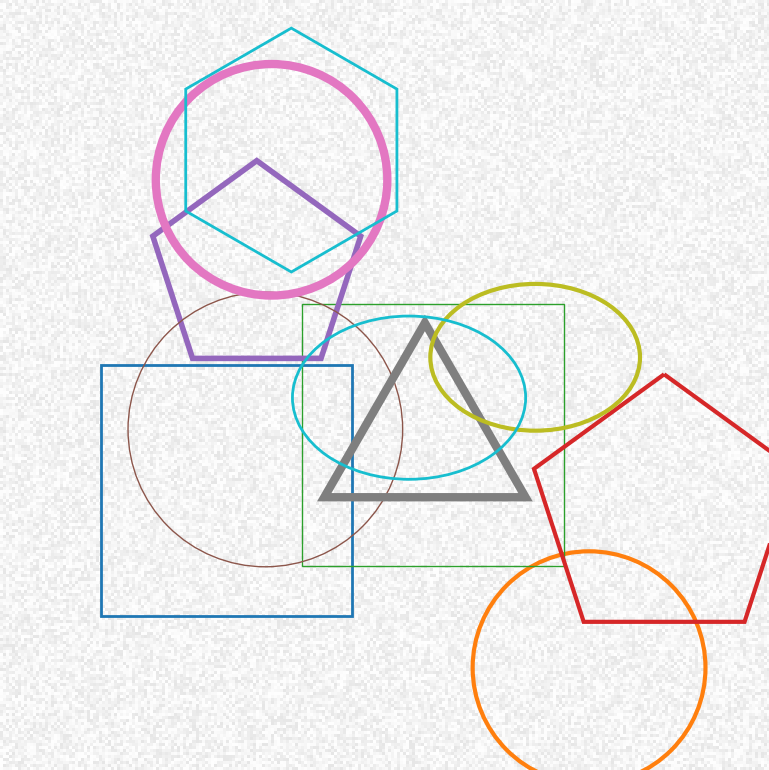[{"shape": "square", "thickness": 1, "radius": 0.82, "center": [0.294, 0.363]}, {"shape": "circle", "thickness": 1.5, "radius": 0.76, "center": [0.765, 0.133]}, {"shape": "square", "thickness": 0.5, "radius": 0.85, "center": [0.562, 0.435]}, {"shape": "pentagon", "thickness": 1.5, "radius": 0.89, "center": [0.862, 0.336]}, {"shape": "pentagon", "thickness": 2, "radius": 0.71, "center": [0.333, 0.649]}, {"shape": "circle", "thickness": 0.5, "radius": 0.89, "center": [0.345, 0.442]}, {"shape": "circle", "thickness": 3, "radius": 0.75, "center": [0.353, 0.767]}, {"shape": "triangle", "thickness": 3, "radius": 0.75, "center": [0.552, 0.43]}, {"shape": "oval", "thickness": 1.5, "radius": 0.68, "center": [0.695, 0.536]}, {"shape": "oval", "thickness": 1, "radius": 0.76, "center": [0.531, 0.484]}, {"shape": "hexagon", "thickness": 1, "radius": 0.79, "center": [0.378, 0.805]}]